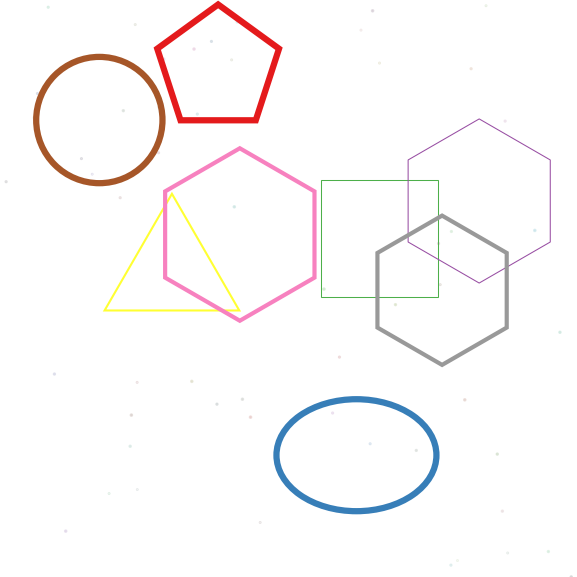[{"shape": "pentagon", "thickness": 3, "radius": 0.55, "center": [0.378, 0.881]}, {"shape": "oval", "thickness": 3, "radius": 0.69, "center": [0.617, 0.211]}, {"shape": "square", "thickness": 0.5, "radius": 0.51, "center": [0.657, 0.586]}, {"shape": "hexagon", "thickness": 0.5, "radius": 0.71, "center": [0.83, 0.651]}, {"shape": "triangle", "thickness": 1, "radius": 0.67, "center": [0.298, 0.529]}, {"shape": "circle", "thickness": 3, "radius": 0.55, "center": [0.172, 0.791]}, {"shape": "hexagon", "thickness": 2, "radius": 0.75, "center": [0.415, 0.593]}, {"shape": "hexagon", "thickness": 2, "radius": 0.65, "center": [0.766, 0.497]}]